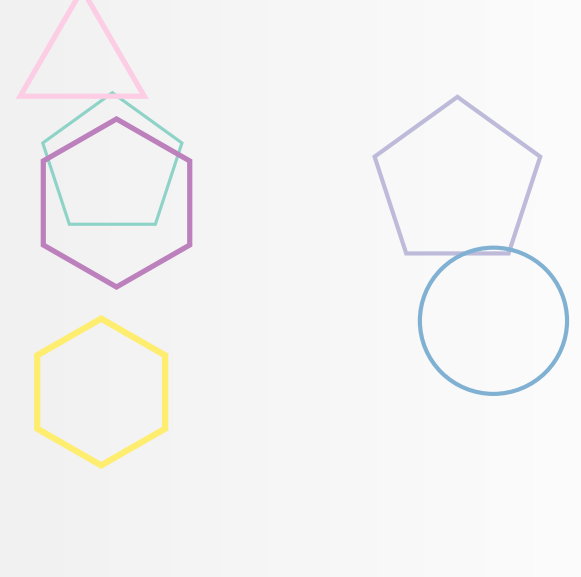[{"shape": "pentagon", "thickness": 1.5, "radius": 0.63, "center": [0.193, 0.713]}, {"shape": "pentagon", "thickness": 2, "radius": 0.75, "center": [0.787, 0.682]}, {"shape": "circle", "thickness": 2, "radius": 0.63, "center": [0.849, 0.444]}, {"shape": "triangle", "thickness": 2.5, "radius": 0.62, "center": [0.141, 0.894]}, {"shape": "hexagon", "thickness": 2.5, "radius": 0.73, "center": [0.2, 0.648]}, {"shape": "hexagon", "thickness": 3, "radius": 0.64, "center": [0.174, 0.32]}]